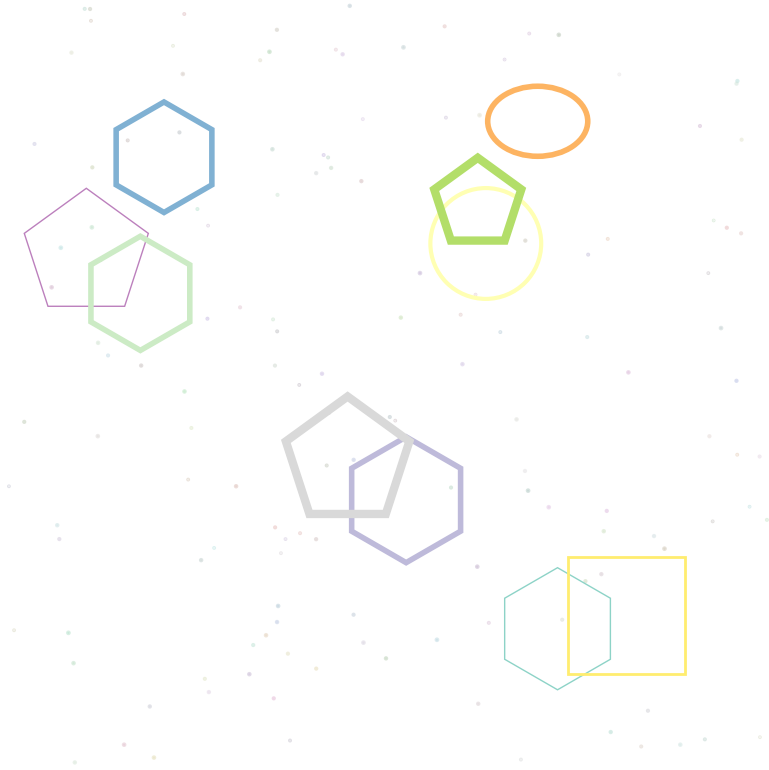[{"shape": "hexagon", "thickness": 0.5, "radius": 0.4, "center": [0.724, 0.183]}, {"shape": "circle", "thickness": 1.5, "radius": 0.36, "center": [0.631, 0.684]}, {"shape": "hexagon", "thickness": 2, "radius": 0.41, "center": [0.527, 0.351]}, {"shape": "hexagon", "thickness": 2, "radius": 0.36, "center": [0.213, 0.796]}, {"shape": "oval", "thickness": 2, "radius": 0.32, "center": [0.698, 0.843]}, {"shape": "pentagon", "thickness": 3, "radius": 0.3, "center": [0.62, 0.736]}, {"shape": "pentagon", "thickness": 3, "radius": 0.42, "center": [0.451, 0.401]}, {"shape": "pentagon", "thickness": 0.5, "radius": 0.42, "center": [0.112, 0.671]}, {"shape": "hexagon", "thickness": 2, "radius": 0.37, "center": [0.182, 0.619]}, {"shape": "square", "thickness": 1, "radius": 0.38, "center": [0.814, 0.201]}]